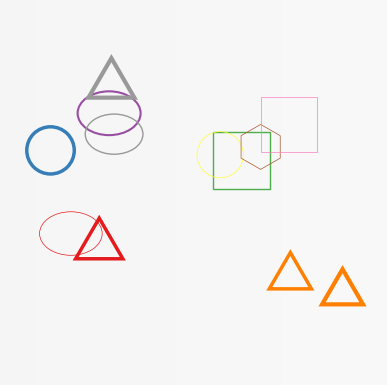[{"shape": "oval", "thickness": 0.5, "radius": 0.4, "center": [0.183, 0.393]}, {"shape": "triangle", "thickness": 2.5, "radius": 0.35, "center": [0.256, 0.363]}, {"shape": "circle", "thickness": 2.5, "radius": 0.31, "center": [0.13, 0.609]}, {"shape": "square", "thickness": 1, "radius": 0.37, "center": [0.623, 0.583]}, {"shape": "oval", "thickness": 1.5, "radius": 0.41, "center": [0.282, 0.706]}, {"shape": "triangle", "thickness": 2.5, "radius": 0.31, "center": [0.749, 0.281]}, {"shape": "triangle", "thickness": 3, "radius": 0.3, "center": [0.884, 0.24]}, {"shape": "circle", "thickness": 0.5, "radius": 0.3, "center": [0.568, 0.598]}, {"shape": "hexagon", "thickness": 0.5, "radius": 0.29, "center": [0.673, 0.618]}, {"shape": "square", "thickness": 0.5, "radius": 0.36, "center": [0.746, 0.677]}, {"shape": "triangle", "thickness": 3, "radius": 0.34, "center": [0.287, 0.781]}, {"shape": "oval", "thickness": 1, "radius": 0.37, "center": [0.294, 0.652]}]